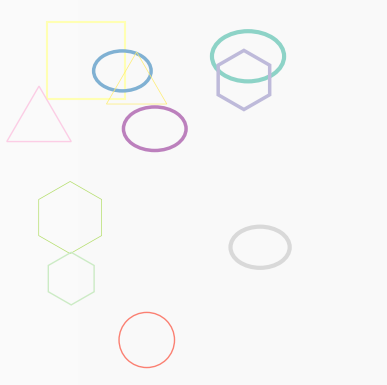[{"shape": "oval", "thickness": 3, "radius": 0.47, "center": [0.64, 0.854]}, {"shape": "square", "thickness": 1.5, "radius": 0.5, "center": [0.222, 0.843]}, {"shape": "hexagon", "thickness": 2.5, "radius": 0.38, "center": [0.629, 0.792]}, {"shape": "circle", "thickness": 1, "radius": 0.36, "center": [0.379, 0.117]}, {"shape": "oval", "thickness": 2.5, "radius": 0.37, "center": [0.316, 0.816]}, {"shape": "hexagon", "thickness": 0.5, "radius": 0.47, "center": [0.181, 0.435]}, {"shape": "triangle", "thickness": 1, "radius": 0.48, "center": [0.101, 0.68]}, {"shape": "oval", "thickness": 3, "radius": 0.38, "center": [0.671, 0.358]}, {"shape": "oval", "thickness": 2.5, "radius": 0.4, "center": [0.399, 0.666]}, {"shape": "hexagon", "thickness": 1, "radius": 0.34, "center": [0.184, 0.276]}, {"shape": "triangle", "thickness": 0.5, "radius": 0.45, "center": [0.353, 0.775]}]